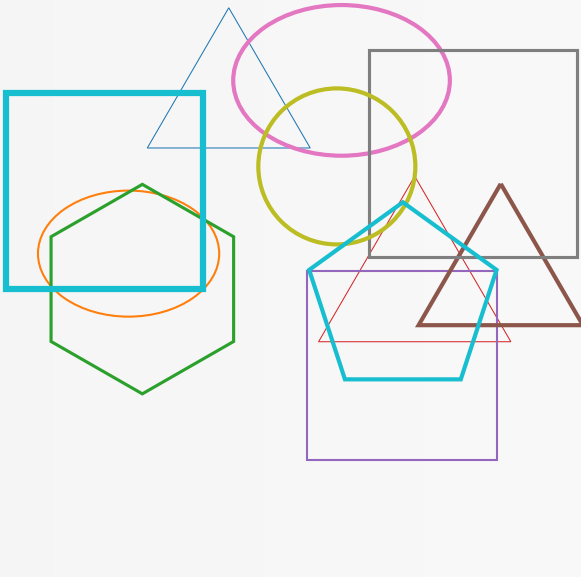[{"shape": "triangle", "thickness": 0.5, "radius": 0.81, "center": [0.394, 0.824]}, {"shape": "oval", "thickness": 1, "radius": 0.78, "center": [0.221, 0.56]}, {"shape": "hexagon", "thickness": 1.5, "radius": 0.91, "center": [0.245, 0.499]}, {"shape": "triangle", "thickness": 0.5, "radius": 0.95, "center": [0.713, 0.503]}, {"shape": "square", "thickness": 1, "radius": 0.82, "center": [0.692, 0.366]}, {"shape": "triangle", "thickness": 2, "radius": 0.82, "center": [0.862, 0.518]}, {"shape": "oval", "thickness": 2, "radius": 0.93, "center": [0.588, 0.86]}, {"shape": "square", "thickness": 1.5, "radius": 0.9, "center": [0.814, 0.734]}, {"shape": "circle", "thickness": 2, "radius": 0.68, "center": [0.58, 0.711]}, {"shape": "pentagon", "thickness": 2, "radius": 0.85, "center": [0.693, 0.479]}, {"shape": "square", "thickness": 3, "radius": 0.85, "center": [0.18, 0.669]}]